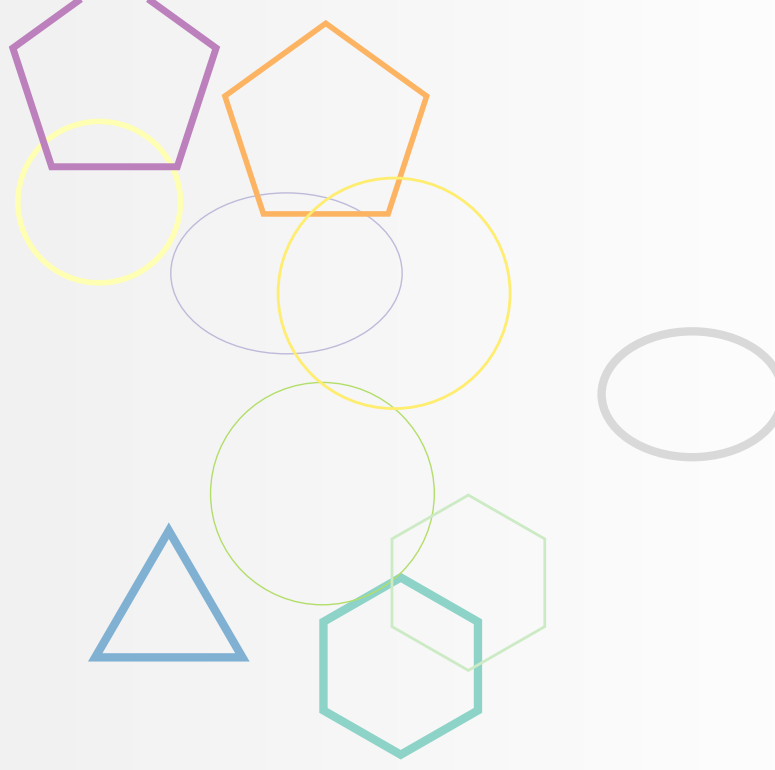[{"shape": "hexagon", "thickness": 3, "radius": 0.58, "center": [0.517, 0.135]}, {"shape": "circle", "thickness": 2, "radius": 0.52, "center": [0.128, 0.737]}, {"shape": "oval", "thickness": 0.5, "radius": 0.75, "center": [0.37, 0.645]}, {"shape": "triangle", "thickness": 3, "radius": 0.55, "center": [0.218, 0.201]}, {"shape": "pentagon", "thickness": 2, "radius": 0.68, "center": [0.42, 0.833]}, {"shape": "circle", "thickness": 0.5, "radius": 0.72, "center": [0.416, 0.359]}, {"shape": "oval", "thickness": 3, "radius": 0.58, "center": [0.893, 0.488]}, {"shape": "pentagon", "thickness": 2.5, "radius": 0.69, "center": [0.148, 0.895]}, {"shape": "hexagon", "thickness": 1, "radius": 0.57, "center": [0.604, 0.243]}, {"shape": "circle", "thickness": 1, "radius": 0.75, "center": [0.508, 0.619]}]